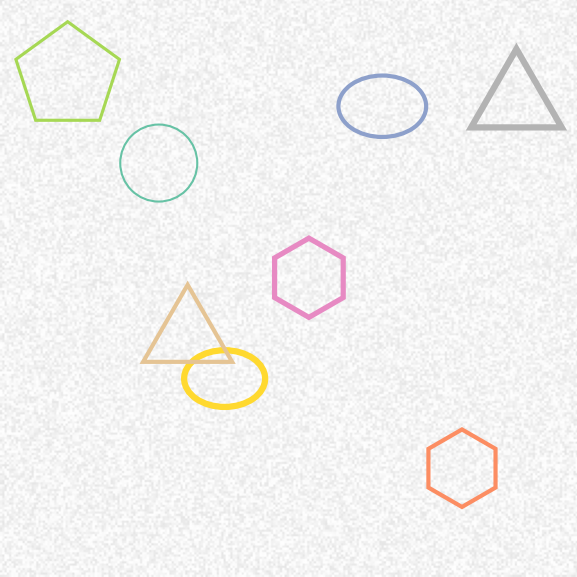[{"shape": "circle", "thickness": 1, "radius": 0.33, "center": [0.275, 0.717]}, {"shape": "hexagon", "thickness": 2, "radius": 0.34, "center": [0.8, 0.188]}, {"shape": "oval", "thickness": 2, "radius": 0.38, "center": [0.662, 0.815]}, {"shape": "hexagon", "thickness": 2.5, "radius": 0.34, "center": [0.535, 0.518]}, {"shape": "pentagon", "thickness": 1.5, "radius": 0.47, "center": [0.117, 0.867]}, {"shape": "oval", "thickness": 3, "radius": 0.35, "center": [0.389, 0.344]}, {"shape": "triangle", "thickness": 2, "radius": 0.44, "center": [0.325, 0.417]}, {"shape": "triangle", "thickness": 3, "radius": 0.45, "center": [0.894, 0.824]}]